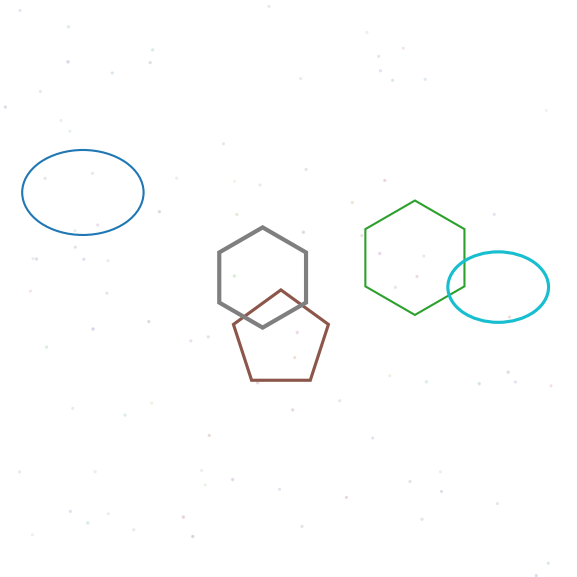[{"shape": "oval", "thickness": 1, "radius": 0.53, "center": [0.144, 0.666]}, {"shape": "hexagon", "thickness": 1, "radius": 0.5, "center": [0.718, 0.553]}, {"shape": "pentagon", "thickness": 1.5, "radius": 0.43, "center": [0.486, 0.411]}, {"shape": "hexagon", "thickness": 2, "radius": 0.43, "center": [0.455, 0.519]}, {"shape": "oval", "thickness": 1.5, "radius": 0.44, "center": [0.863, 0.502]}]